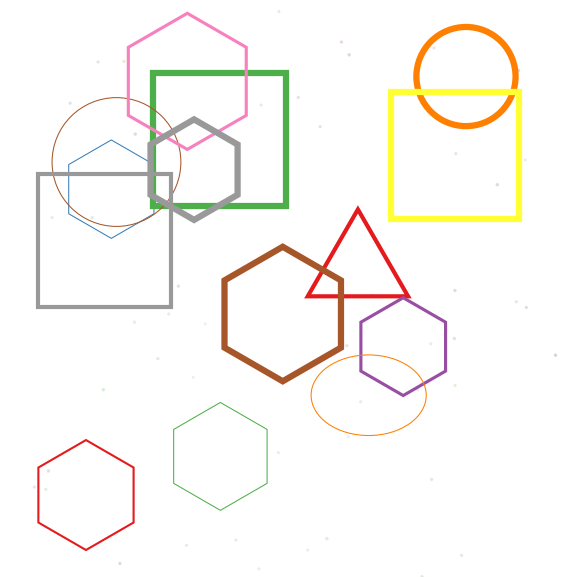[{"shape": "hexagon", "thickness": 1, "radius": 0.48, "center": [0.149, 0.142]}, {"shape": "triangle", "thickness": 2, "radius": 0.5, "center": [0.62, 0.536]}, {"shape": "hexagon", "thickness": 0.5, "radius": 0.43, "center": [0.193, 0.672]}, {"shape": "square", "thickness": 3, "radius": 0.58, "center": [0.381, 0.757]}, {"shape": "hexagon", "thickness": 0.5, "radius": 0.47, "center": [0.382, 0.209]}, {"shape": "hexagon", "thickness": 1.5, "radius": 0.42, "center": [0.698, 0.399]}, {"shape": "circle", "thickness": 3, "radius": 0.43, "center": [0.807, 0.867]}, {"shape": "oval", "thickness": 0.5, "radius": 0.5, "center": [0.638, 0.315]}, {"shape": "square", "thickness": 3, "radius": 0.55, "center": [0.788, 0.73]}, {"shape": "hexagon", "thickness": 3, "radius": 0.58, "center": [0.49, 0.455]}, {"shape": "circle", "thickness": 0.5, "radius": 0.56, "center": [0.202, 0.719]}, {"shape": "hexagon", "thickness": 1.5, "radius": 0.59, "center": [0.324, 0.858]}, {"shape": "hexagon", "thickness": 3, "radius": 0.44, "center": [0.336, 0.705]}, {"shape": "square", "thickness": 2, "radius": 0.58, "center": [0.181, 0.583]}]